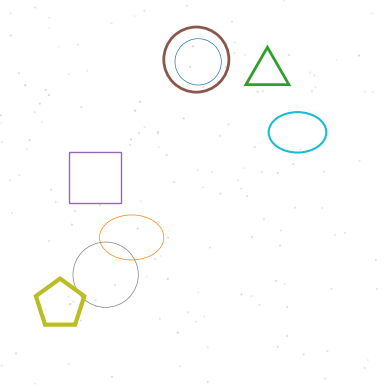[{"shape": "circle", "thickness": 0.5, "radius": 0.3, "center": [0.515, 0.839]}, {"shape": "oval", "thickness": 0.5, "radius": 0.42, "center": [0.342, 0.383]}, {"shape": "triangle", "thickness": 2, "radius": 0.32, "center": [0.695, 0.812]}, {"shape": "square", "thickness": 1, "radius": 0.34, "center": [0.247, 0.539]}, {"shape": "circle", "thickness": 2, "radius": 0.42, "center": [0.51, 0.845]}, {"shape": "circle", "thickness": 0.5, "radius": 0.42, "center": [0.274, 0.286]}, {"shape": "pentagon", "thickness": 3, "radius": 0.33, "center": [0.156, 0.21]}, {"shape": "oval", "thickness": 1.5, "radius": 0.37, "center": [0.773, 0.656]}]